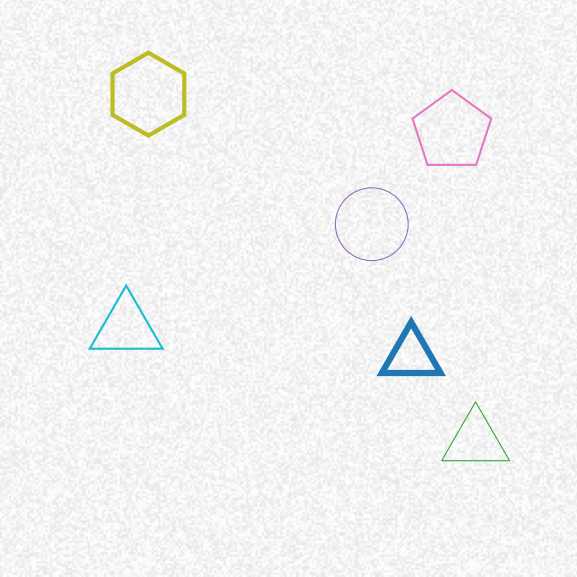[{"shape": "triangle", "thickness": 3, "radius": 0.29, "center": [0.712, 0.383]}, {"shape": "triangle", "thickness": 0.5, "radius": 0.34, "center": [0.824, 0.235]}, {"shape": "circle", "thickness": 0.5, "radius": 0.32, "center": [0.644, 0.611]}, {"shape": "pentagon", "thickness": 1, "radius": 0.36, "center": [0.782, 0.772]}, {"shape": "hexagon", "thickness": 2, "radius": 0.36, "center": [0.257, 0.836]}, {"shape": "triangle", "thickness": 1, "radius": 0.36, "center": [0.218, 0.432]}]